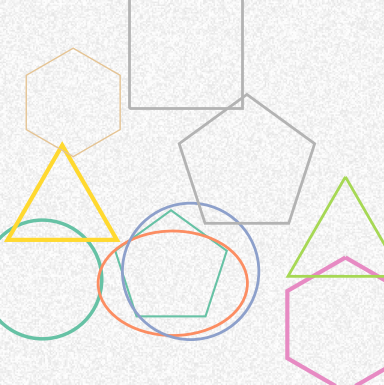[{"shape": "circle", "thickness": 2.5, "radius": 0.77, "center": [0.11, 0.274]}, {"shape": "pentagon", "thickness": 1.5, "radius": 0.76, "center": [0.444, 0.301]}, {"shape": "oval", "thickness": 2, "radius": 0.97, "center": [0.449, 0.264]}, {"shape": "circle", "thickness": 2, "radius": 0.89, "center": [0.495, 0.295]}, {"shape": "hexagon", "thickness": 3, "radius": 0.87, "center": [0.897, 0.157]}, {"shape": "triangle", "thickness": 2, "radius": 0.86, "center": [0.897, 0.368]}, {"shape": "triangle", "thickness": 3, "radius": 0.82, "center": [0.162, 0.459]}, {"shape": "hexagon", "thickness": 1, "radius": 0.7, "center": [0.19, 0.734]}, {"shape": "square", "thickness": 2, "radius": 0.74, "center": [0.481, 0.866]}, {"shape": "pentagon", "thickness": 2, "radius": 0.92, "center": [0.641, 0.57]}]